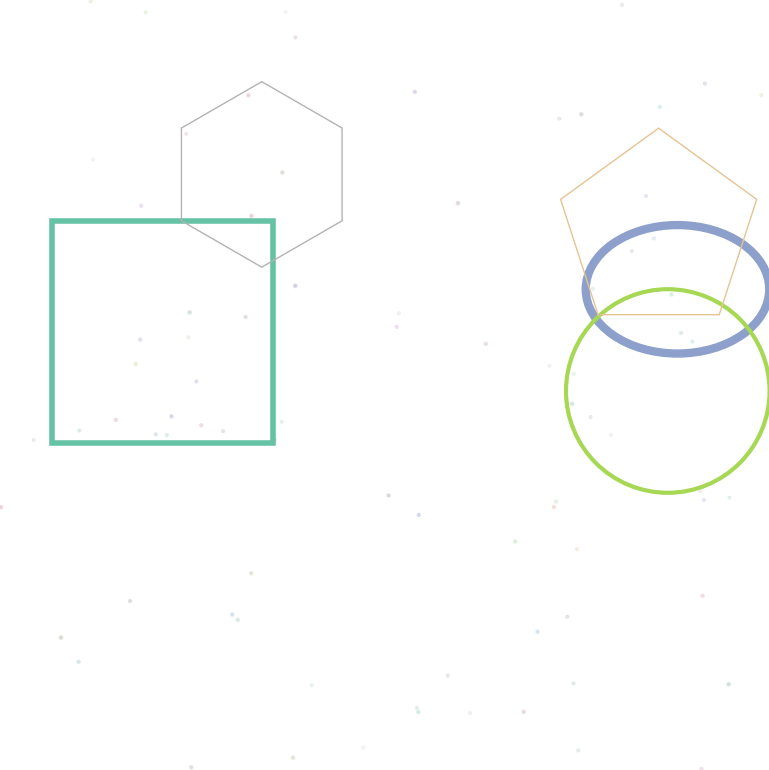[{"shape": "square", "thickness": 2, "radius": 0.72, "center": [0.211, 0.569]}, {"shape": "oval", "thickness": 3, "radius": 0.6, "center": [0.88, 0.624]}, {"shape": "circle", "thickness": 1.5, "radius": 0.66, "center": [0.867, 0.492]}, {"shape": "pentagon", "thickness": 0.5, "radius": 0.67, "center": [0.855, 0.7]}, {"shape": "hexagon", "thickness": 0.5, "radius": 0.6, "center": [0.34, 0.773]}]